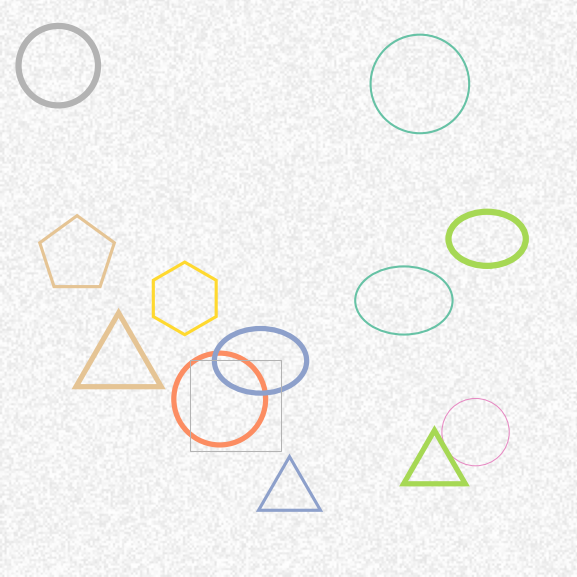[{"shape": "circle", "thickness": 1, "radius": 0.43, "center": [0.727, 0.854]}, {"shape": "oval", "thickness": 1, "radius": 0.42, "center": [0.699, 0.479]}, {"shape": "circle", "thickness": 2.5, "radius": 0.4, "center": [0.38, 0.308]}, {"shape": "triangle", "thickness": 1.5, "radius": 0.31, "center": [0.501, 0.146]}, {"shape": "oval", "thickness": 2.5, "radius": 0.4, "center": [0.451, 0.374]}, {"shape": "circle", "thickness": 0.5, "radius": 0.29, "center": [0.824, 0.251]}, {"shape": "oval", "thickness": 3, "radius": 0.33, "center": [0.844, 0.586]}, {"shape": "triangle", "thickness": 2.5, "radius": 0.31, "center": [0.752, 0.192]}, {"shape": "hexagon", "thickness": 1.5, "radius": 0.31, "center": [0.32, 0.482]}, {"shape": "triangle", "thickness": 2.5, "radius": 0.43, "center": [0.205, 0.372]}, {"shape": "pentagon", "thickness": 1.5, "radius": 0.34, "center": [0.133, 0.558]}, {"shape": "square", "thickness": 0.5, "radius": 0.39, "center": [0.408, 0.297]}, {"shape": "circle", "thickness": 3, "radius": 0.34, "center": [0.101, 0.885]}]